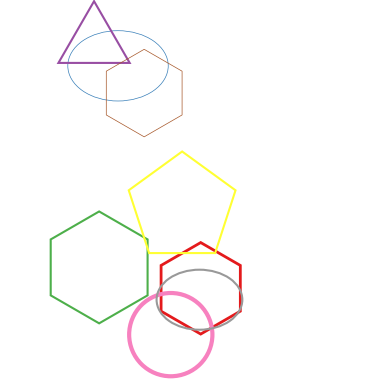[{"shape": "hexagon", "thickness": 2, "radius": 0.59, "center": [0.521, 0.251]}, {"shape": "oval", "thickness": 0.5, "radius": 0.65, "center": [0.307, 0.829]}, {"shape": "hexagon", "thickness": 1.5, "radius": 0.73, "center": [0.258, 0.305]}, {"shape": "triangle", "thickness": 1.5, "radius": 0.53, "center": [0.244, 0.89]}, {"shape": "pentagon", "thickness": 1.5, "radius": 0.73, "center": [0.473, 0.461]}, {"shape": "hexagon", "thickness": 0.5, "radius": 0.57, "center": [0.375, 0.758]}, {"shape": "circle", "thickness": 3, "radius": 0.54, "center": [0.444, 0.131]}, {"shape": "oval", "thickness": 1.5, "radius": 0.56, "center": [0.518, 0.222]}]